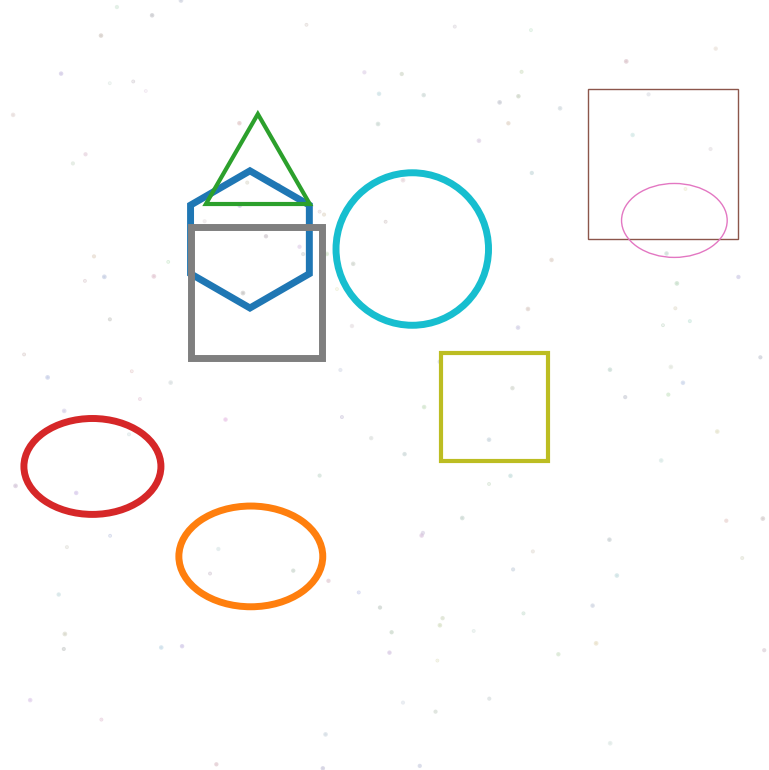[{"shape": "hexagon", "thickness": 2.5, "radius": 0.45, "center": [0.325, 0.689]}, {"shape": "oval", "thickness": 2.5, "radius": 0.47, "center": [0.326, 0.277]}, {"shape": "triangle", "thickness": 1.5, "radius": 0.39, "center": [0.335, 0.774]}, {"shape": "oval", "thickness": 2.5, "radius": 0.44, "center": [0.12, 0.394]}, {"shape": "square", "thickness": 0.5, "radius": 0.49, "center": [0.861, 0.787]}, {"shape": "oval", "thickness": 0.5, "radius": 0.34, "center": [0.876, 0.714]}, {"shape": "square", "thickness": 2.5, "radius": 0.43, "center": [0.333, 0.621]}, {"shape": "square", "thickness": 1.5, "radius": 0.35, "center": [0.642, 0.471]}, {"shape": "circle", "thickness": 2.5, "radius": 0.5, "center": [0.535, 0.677]}]